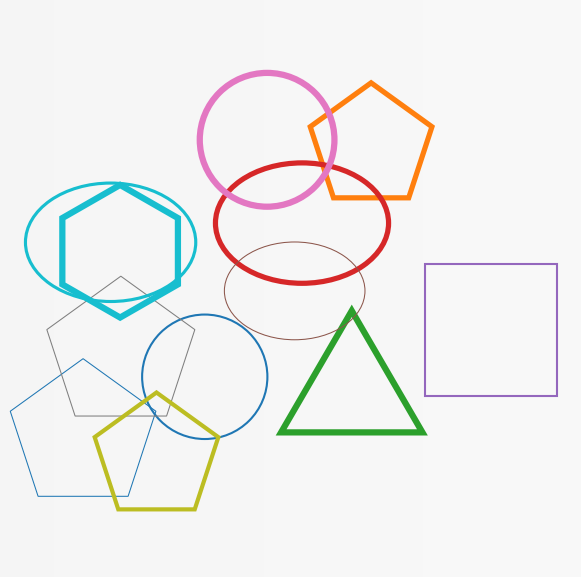[{"shape": "pentagon", "thickness": 0.5, "radius": 0.66, "center": [0.143, 0.246]}, {"shape": "circle", "thickness": 1, "radius": 0.54, "center": [0.352, 0.347]}, {"shape": "pentagon", "thickness": 2.5, "radius": 0.55, "center": [0.638, 0.746]}, {"shape": "triangle", "thickness": 3, "radius": 0.7, "center": [0.605, 0.321]}, {"shape": "oval", "thickness": 2.5, "radius": 0.74, "center": [0.52, 0.613]}, {"shape": "square", "thickness": 1, "radius": 0.57, "center": [0.845, 0.428]}, {"shape": "oval", "thickness": 0.5, "radius": 0.6, "center": [0.507, 0.495]}, {"shape": "circle", "thickness": 3, "radius": 0.58, "center": [0.46, 0.757]}, {"shape": "pentagon", "thickness": 0.5, "radius": 0.67, "center": [0.208, 0.387]}, {"shape": "pentagon", "thickness": 2, "radius": 0.56, "center": [0.269, 0.208]}, {"shape": "oval", "thickness": 1.5, "radius": 0.73, "center": [0.19, 0.58]}, {"shape": "hexagon", "thickness": 3, "radius": 0.57, "center": [0.207, 0.564]}]